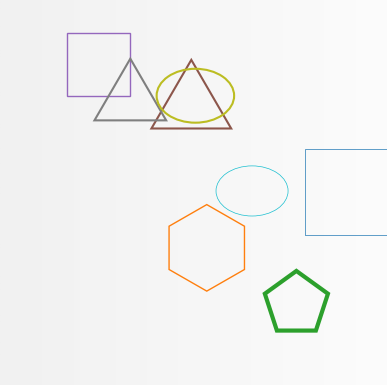[{"shape": "square", "thickness": 0.5, "radius": 0.56, "center": [0.9, 0.501]}, {"shape": "hexagon", "thickness": 1, "radius": 0.56, "center": [0.534, 0.356]}, {"shape": "pentagon", "thickness": 3, "radius": 0.43, "center": [0.765, 0.211]}, {"shape": "square", "thickness": 1, "radius": 0.41, "center": [0.255, 0.832]}, {"shape": "triangle", "thickness": 1.5, "radius": 0.59, "center": [0.494, 0.726]}, {"shape": "triangle", "thickness": 1.5, "radius": 0.53, "center": [0.336, 0.741]}, {"shape": "oval", "thickness": 1.5, "radius": 0.5, "center": [0.504, 0.751]}, {"shape": "oval", "thickness": 0.5, "radius": 0.46, "center": [0.65, 0.504]}]